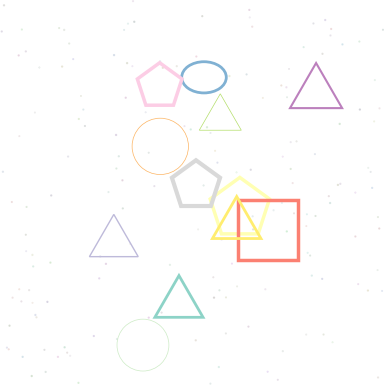[{"shape": "triangle", "thickness": 2, "radius": 0.36, "center": [0.465, 0.212]}, {"shape": "pentagon", "thickness": 2.5, "radius": 0.4, "center": [0.623, 0.458]}, {"shape": "triangle", "thickness": 1, "radius": 0.37, "center": [0.296, 0.37]}, {"shape": "square", "thickness": 2.5, "radius": 0.39, "center": [0.697, 0.404]}, {"shape": "oval", "thickness": 2, "radius": 0.29, "center": [0.53, 0.799]}, {"shape": "circle", "thickness": 0.5, "radius": 0.37, "center": [0.416, 0.62]}, {"shape": "triangle", "thickness": 0.5, "radius": 0.32, "center": [0.572, 0.693]}, {"shape": "pentagon", "thickness": 2.5, "radius": 0.3, "center": [0.415, 0.776]}, {"shape": "pentagon", "thickness": 3, "radius": 0.33, "center": [0.509, 0.518]}, {"shape": "triangle", "thickness": 1.5, "radius": 0.39, "center": [0.821, 0.758]}, {"shape": "circle", "thickness": 0.5, "radius": 0.34, "center": [0.371, 0.104]}, {"shape": "triangle", "thickness": 2, "radius": 0.36, "center": [0.615, 0.417]}]